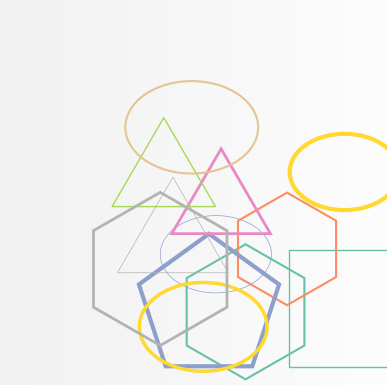[{"shape": "hexagon", "thickness": 1.5, "radius": 0.88, "center": [0.634, 0.19]}, {"shape": "square", "thickness": 1, "radius": 0.76, "center": [0.898, 0.2]}, {"shape": "hexagon", "thickness": 1.5, "radius": 0.73, "center": [0.741, 0.354]}, {"shape": "oval", "thickness": 0.5, "radius": 0.72, "center": [0.557, 0.34]}, {"shape": "pentagon", "thickness": 3, "radius": 0.95, "center": [0.539, 0.202]}, {"shape": "triangle", "thickness": 2, "radius": 0.73, "center": [0.571, 0.467]}, {"shape": "triangle", "thickness": 1, "radius": 0.77, "center": [0.423, 0.54]}, {"shape": "oval", "thickness": 2.5, "radius": 0.82, "center": [0.524, 0.151]}, {"shape": "oval", "thickness": 3, "radius": 0.71, "center": [0.889, 0.553]}, {"shape": "oval", "thickness": 1.5, "radius": 0.86, "center": [0.495, 0.669]}, {"shape": "hexagon", "thickness": 2, "radius": 0.99, "center": [0.413, 0.302]}, {"shape": "triangle", "thickness": 0.5, "radius": 0.83, "center": [0.446, 0.374]}]